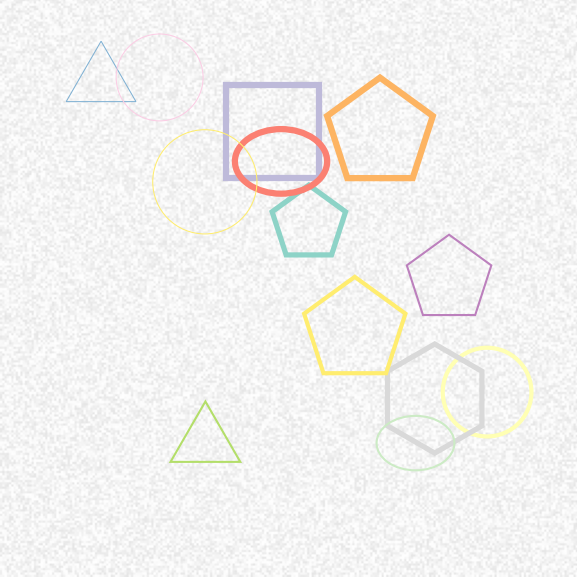[{"shape": "pentagon", "thickness": 2.5, "radius": 0.33, "center": [0.535, 0.612]}, {"shape": "circle", "thickness": 2, "radius": 0.38, "center": [0.843, 0.32]}, {"shape": "square", "thickness": 3, "radius": 0.4, "center": [0.472, 0.772]}, {"shape": "oval", "thickness": 3, "radius": 0.4, "center": [0.487, 0.72]}, {"shape": "triangle", "thickness": 0.5, "radius": 0.35, "center": [0.175, 0.858]}, {"shape": "pentagon", "thickness": 3, "radius": 0.48, "center": [0.658, 0.769]}, {"shape": "triangle", "thickness": 1, "radius": 0.35, "center": [0.356, 0.234]}, {"shape": "circle", "thickness": 0.5, "radius": 0.38, "center": [0.276, 0.865]}, {"shape": "hexagon", "thickness": 2.5, "radius": 0.47, "center": [0.753, 0.309]}, {"shape": "pentagon", "thickness": 1, "radius": 0.38, "center": [0.778, 0.516]}, {"shape": "oval", "thickness": 1, "radius": 0.34, "center": [0.719, 0.232]}, {"shape": "circle", "thickness": 0.5, "radius": 0.45, "center": [0.355, 0.684]}, {"shape": "pentagon", "thickness": 2, "radius": 0.46, "center": [0.614, 0.427]}]